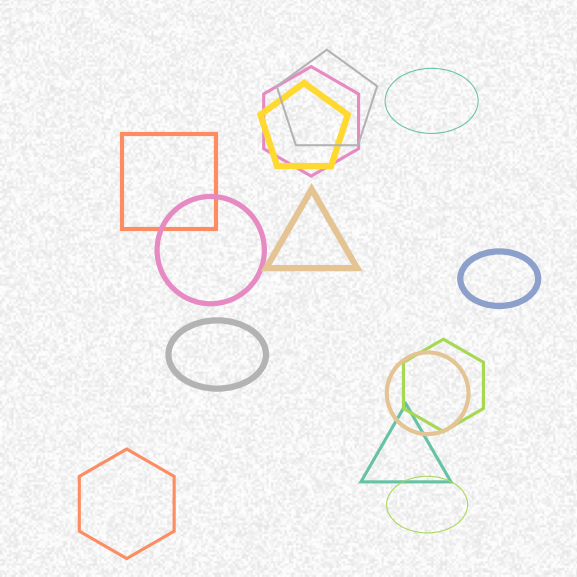[{"shape": "triangle", "thickness": 1.5, "radius": 0.45, "center": [0.703, 0.21]}, {"shape": "oval", "thickness": 0.5, "radius": 0.4, "center": [0.747, 0.824]}, {"shape": "square", "thickness": 2, "radius": 0.41, "center": [0.293, 0.685]}, {"shape": "hexagon", "thickness": 1.5, "radius": 0.47, "center": [0.219, 0.127]}, {"shape": "oval", "thickness": 3, "radius": 0.34, "center": [0.864, 0.517]}, {"shape": "circle", "thickness": 2.5, "radius": 0.46, "center": [0.365, 0.566]}, {"shape": "hexagon", "thickness": 1.5, "radius": 0.47, "center": [0.539, 0.789]}, {"shape": "hexagon", "thickness": 1.5, "radius": 0.4, "center": [0.768, 0.332]}, {"shape": "oval", "thickness": 0.5, "radius": 0.35, "center": [0.74, 0.125]}, {"shape": "pentagon", "thickness": 3, "radius": 0.4, "center": [0.527, 0.776]}, {"shape": "triangle", "thickness": 3, "radius": 0.46, "center": [0.54, 0.58]}, {"shape": "circle", "thickness": 2, "radius": 0.35, "center": [0.741, 0.318]}, {"shape": "oval", "thickness": 3, "radius": 0.42, "center": [0.376, 0.385]}, {"shape": "pentagon", "thickness": 1, "radius": 0.46, "center": [0.566, 0.822]}]